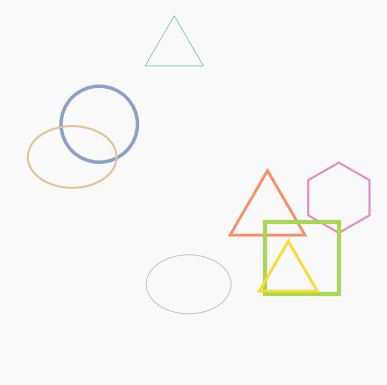[{"shape": "triangle", "thickness": 0.5, "radius": 0.43, "center": [0.45, 0.872]}, {"shape": "triangle", "thickness": 2, "radius": 0.56, "center": [0.69, 0.445]}, {"shape": "circle", "thickness": 2.5, "radius": 0.49, "center": [0.256, 0.677]}, {"shape": "hexagon", "thickness": 1.5, "radius": 0.46, "center": [0.874, 0.486]}, {"shape": "square", "thickness": 3, "radius": 0.47, "center": [0.779, 0.33]}, {"shape": "triangle", "thickness": 2, "radius": 0.43, "center": [0.744, 0.287]}, {"shape": "oval", "thickness": 1.5, "radius": 0.57, "center": [0.186, 0.592]}, {"shape": "oval", "thickness": 0.5, "radius": 0.55, "center": [0.487, 0.262]}]